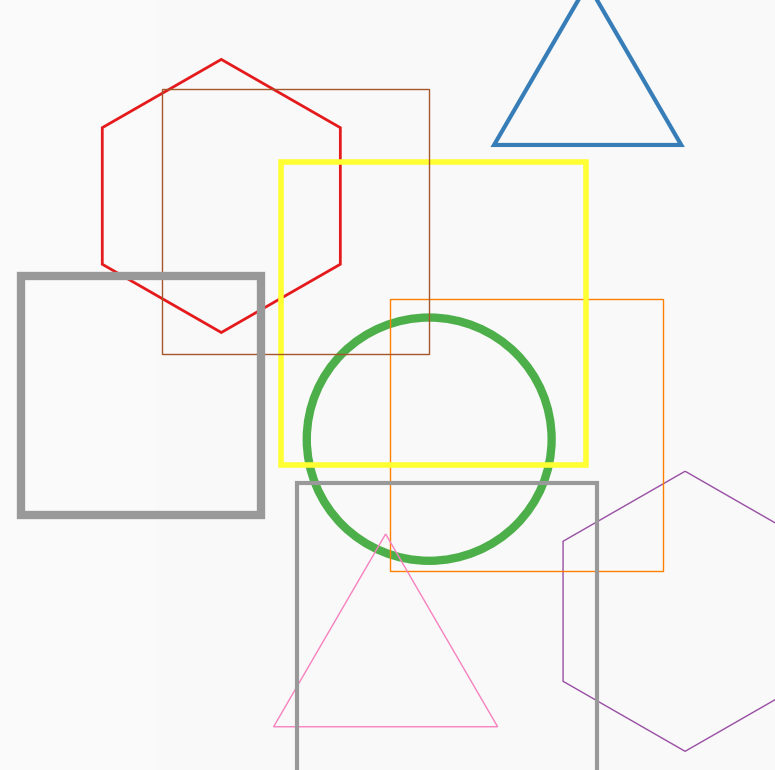[{"shape": "hexagon", "thickness": 1, "radius": 0.89, "center": [0.286, 0.746]}, {"shape": "triangle", "thickness": 1.5, "radius": 0.7, "center": [0.758, 0.881]}, {"shape": "circle", "thickness": 3, "radius": 0.79, "center": [0.554, 0.43]}, {"shape": "hexagon", "thickness": 0.5, "radius": 0.91, "center": [0.884, 0.206]}, {"shape": "square", "thickness": 0.5, "radius": 0.88, "center": [0.68, 0.435]}, {"shape": "square", "thickness": 2, "radius": 0.98, "center": [0.559, 0.593]}, {"shape": "square", "thickness": 0.5, "radius": 0.86, "center": [0.381, 0.713]}, {"shape": "triangle", "thickness": 0.5, "radius": 0.83, "center": [0.498, 0.14]}, {"shape": "square", "thickness": 3, "radius": 0.77, "center": [0.182, 0.486]}, {"shape": "square", "thickness": 1.5, "radius": 0.97, "center": [0.577, 0.18]}]